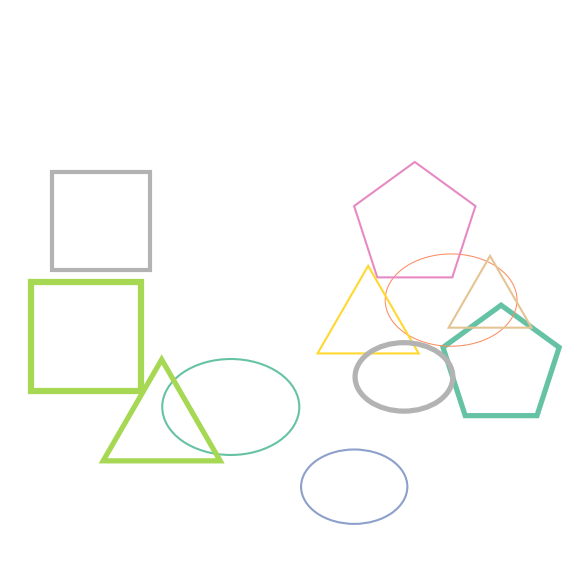[{"shape": "oval", "thickness": 1, "radius": 0.59, "center": [0.4, 0.294]}, {"shape": "pentagon", "thickness": 2.5, "radius": 0.53, "center": [0.868, 0.365]}, {"shape": "oval", "thickness": 0.5, "radius": 0.57, "center": [0.781, 0.479]}, {"shape": "oval", "thickness": 1, "radius": 0.46, "center": [0.613, 0.156]}, {"shape": "pentagon", "thickness": 1, "radius": 0.55, "center": [0.718, 0.608]}, {"shape": "triangle", "thickness": 2.5, "radius": 0.58, "center": [0.28, 0.26]}, {"shape": "square", "thickness": 3, "radius": 0.47, "center": [0.149, 0.416]}, {"shape": "triangle", "thickness": 1, "radius": 0.51, "center": [0.637, 0.438]}, {"shape": "triangle", "thickness": 1, "radius": 0.41, "center": [0.849, 0.473]}, {"shape": "square", "thickness": 2, "radius": 0.42, "center": [0.175, 0.616]}, {"shape": "oval", "thickness": 2.5, "radius": 0.42, "center": [0.7, 0.347]}]